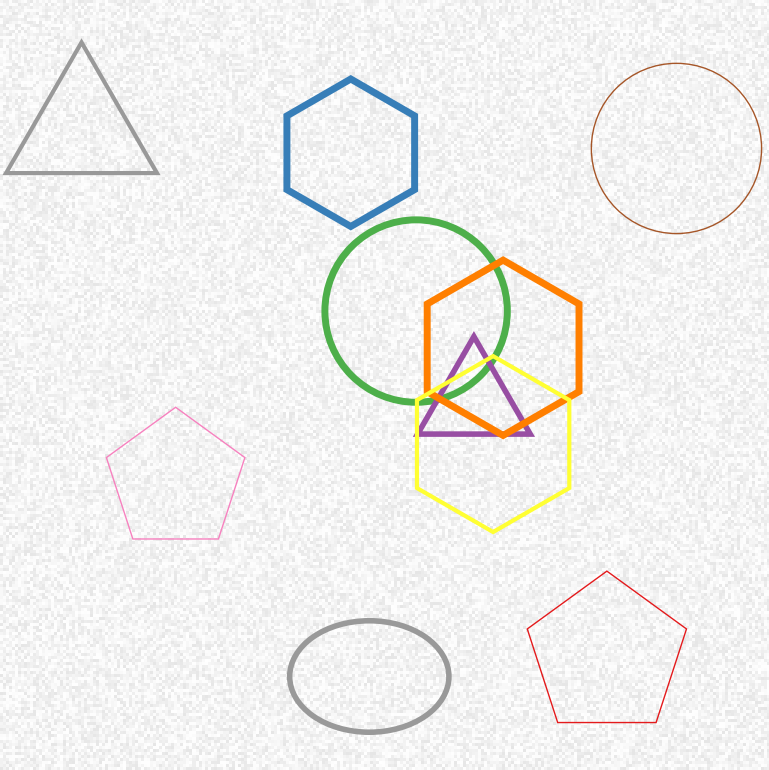[{"shape": "pentagon", "thickness": 0.5, "radius": 0.54, "center": [0.788, 0.15]}, {"shape": "hexagon", "thickness": 2.5, "radius": 0.48, "center": [0.456, 0.802]}, {"shape": "circle", "thickness": 2.5, "radius": 0.59, "center": [0.54, 0.596]}, {"shape": "triangle", "thickness": 2, "radius": 0.42, "center": [0.615, 0.478]}, {"shape": "hexagon", "thickness": 2.5, "radius": 0.57, "center": [0.653, 0.548]}, {"shape": "hexagon", "thickness": 1.5, "radius": 0.57, "center": [0.64, 0.423]}, {"shape": "circle", "thickness": 0.5, "radius": 0.55, "center": [0.879, 0.807]}, {"shape": "pentagon", "thickness": 0.5, "radius": 0.47, "center": [0.228, 0.377]}, {"shape": "oval", "thickness": 2, "radius": 0.52, "center": [0.48, 0.121]}, {"shape": "triangle", "thickness": 1.5, "radius": 0.57, "center": [0.106, 0.832]}]